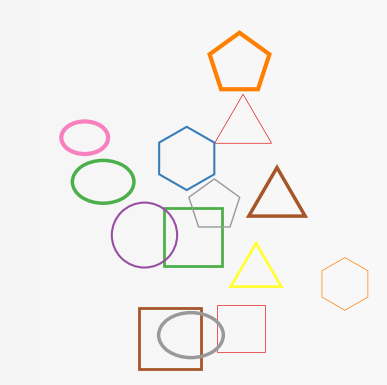[{"shape": "triangle", "thickness": 0.5, "radius": 0.42, "center": [0.627, 0.67]}, {"shape": "square", "thickness": 0.5, "radius": 0.31, "center": [0.622, 0.147]}, {"shape": "hexagon", "thickness": 1.5, "radius": 0.41, "center": [0.482, 0.588]}, {"shape": "oval", "thickness": 2.5, "radius": 0.4, "center": [0.266, 0.528]}, {"shape": "square", "thickness": 2, "radius": 0.37, "center": [0.498, 0.384]}, {"shape": "circle", "thickness": 1.5, "radius": 0.42, "center": [0.373, 0.389]}, {"shape": "hexagon", "thickness": 0.5, "radius": 0.34, "center": [0.89, 0.263]}, {"shape": "pentagon", "thickness": 3, "radius": 0.41, "center": [0.618, 0.834]}, {"shape": "triangle", "thickness": 2, "radius": 0.38, "center": [0.661, 0.293]}, {"shape": "square", "thickness": 2, "radius": 0.4, "center": [0.439, 0.122]}, {"shape": "triangle", "thickness": 2.5, "radius": 0.42, "center": [0.715, 0.481]}, {"shape": "oval", "thickness": 3, "radius": 0.3, "center": [0.219, 0.642]}, {"shape": "oval", "thickness": 2.5, "radius": 0.42, "center": [0.493, 0.13]}, {"shape": "pentagon", "thickness": 1, "radius": 0.34, "center": [0.553, 0.466]}]